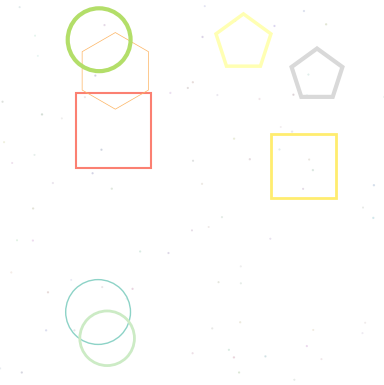[{"shape": "circle", "thickness": 1, "radius": 0.42, "center": [0.255, 0.19]}, {"shape": "pentagon", "thickness": 2.5, "radius": 0.38, "center": [0.632, 0.889]}, {"shape": "square", "thickness": 1.5, "radius": 0.49, "center": [0.296, 0.662]}, {"shape": "hexagon", "thickness": 0.5, "radius": 0.5, "center": [0.3, 0.816]}, {"shape": "circle", "thickness": 3, "radius": 0.41, "center": [0.258, 0.897]}, {"shape": "pentagon", "thickness": 3, "radius": 0.35, "center": [0.823, 0.805]}, {"shape": "circle", "thickness": 2, "radius": 0.35, "center": [0.278, 0.121]}, {"shape": "square", "thickness": 2, "radius": 0.42, "center": [0.788, 0.569]}]